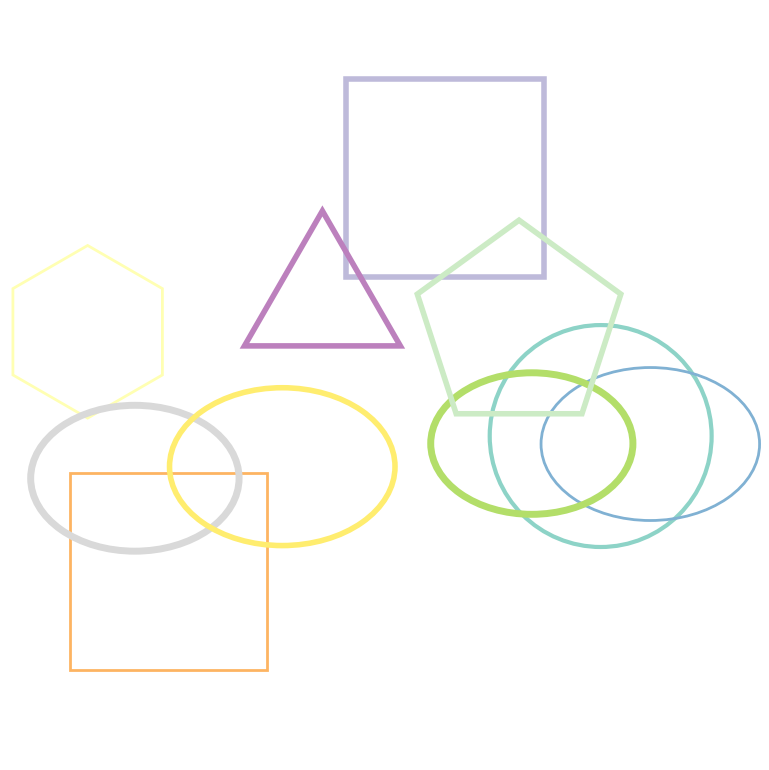[{"shape": "circle", "thickness": 1.5, "radius": 0.72, "center": [0.78, 0.434]}, {"shape": "hexagon", "thickness": 1, "radius": 0.56, "center": [0.114, 0.569]}, {"shape": "square", "thickness": 2, "radius": 0.64, "center": [0.578, 0.768]}, {"shape": "oval", "thickness": 1, "radius": 0.71, "center": [0.845, 0.423]}, {"shape": "square", "thickness": 1, "radius": 0.64, "center": [0.219, 0.257]}, {"shape": "oval", "thickness": 2.5, "radius": 0.66, "center": [0.691, 0.424]}, {"shape": "oval", "thickness": 2.5, "radius": 0.68, "center": [0.175, 0.379]}, {"shape": "triangle", "thickness": 2, "radius": 0.58, "center": [0.419, 0.609]}, {"shape": "pentagon", "thickness": 2, "radius": 0.69, "center": [0.674, 0.575]}, {"shape": "oval", "thickness": 2, "radius": 0.73, "center": [0.367, 0.394]}]